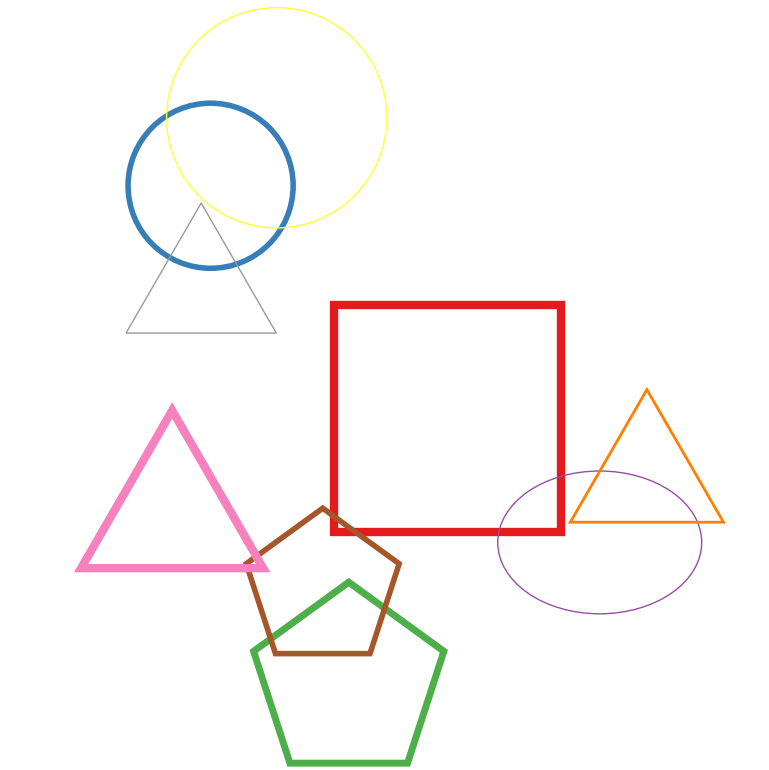[{"shape": "square", "thickness": 3, "radius": 0.74, "center": [0.581, 0.457]}, {"shape": "circle", "thickness": 2, "radius": 0.54, "center": [0.274, 0.759]}, {"shape": "pentagon", "thickness": 2.5, "radius": 0.65, "center": [0.453, 0.114]}, {"shape": "oval", "thickness": 0.5, "radius": 0.66, "center": [0.779, 0.296]}, {"shape": "triangle", "thickness": 1, "radius": 0.57, "center": [0.84, 0.379]}, {"shape": "circle", "thickness": 0.5, "radius": 0.72, "center": [0.359, 0.847]}, {"shape": "pentagon", "thickness": 2, "radius": 0.52, "center": [0.419, 0.236]}, {"shape": "triangle", "thickness": 3, "radius": 0.68, "center": [0.224, 0.33]}, {"shape": "triangle", "thickness": 0.5, "radius": 0.56, "center": [0.261, 0.624]}]